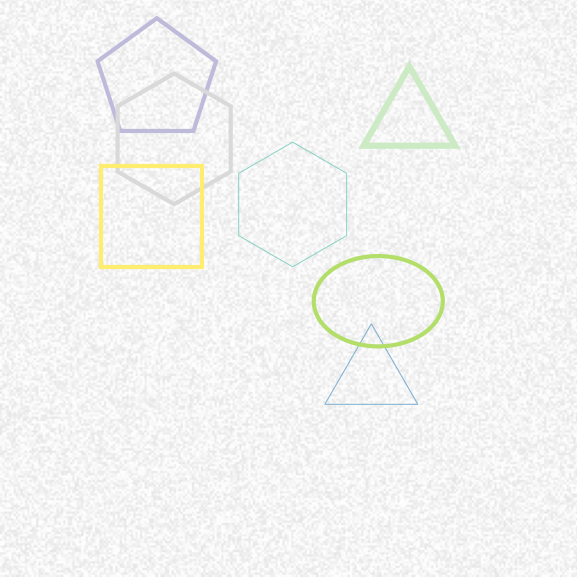[{"shape": "hexagon", "thickness": 0.5, "radius": 0.54, "center": [0.507, 0.645]}, {"shape": "pentagon", "thickness": 2, "radius": 0.54, "center": [0.272, 0.86]}, {"shape": "triangle", "thickness": 0.5, "radius": 0.46, "center": [0.643, 0.345]}, {"shape": "oval", "thickness": 2, "radius": 0.56, "center": [0.655, 0.478]}, {"shape": "hexagon", "thickness": 2, "radius": 0.57, "center": [0.302, 0.759]}, {"shape": "triangle", "thickness": 3, "radius": 0.46, "center": [0.709, 0.793]}, {"shape": "square", "thickness": 2, "radius": 0.44, "center": [0.262, 0.624]}]